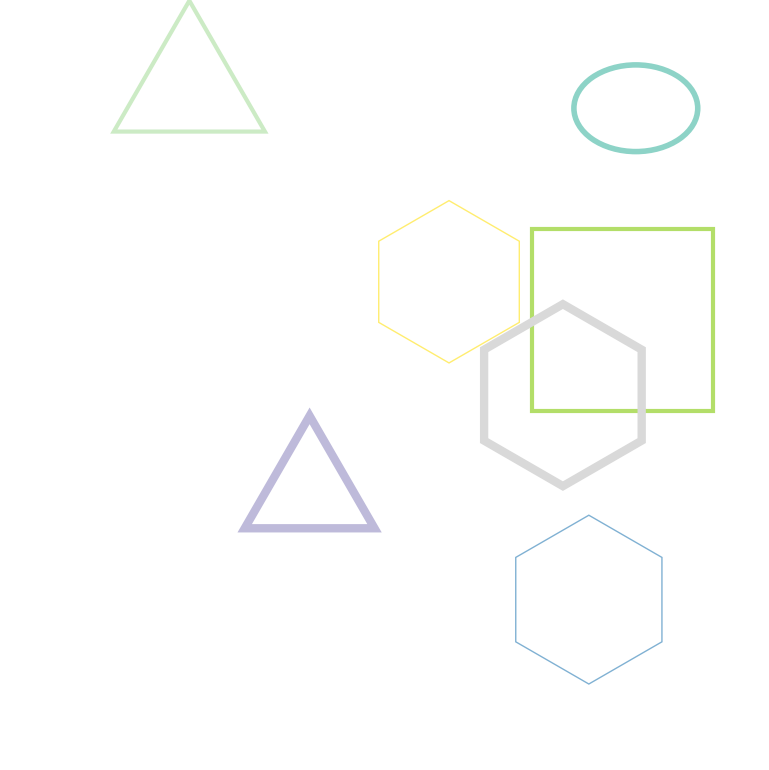[{"shape": "oval", "thickness": 2, "radius": 0.4, "center": [0.826, 0.859]}, {"shape": "triangle", "thickness": 3, "radius": 0.49, "center": [0.402, 0.363]}, {"shape": "hexagon", "thickness": 0.5, "radius": 0.55, "center": [0.765, 0.221]}, {"shape": "square", "thickness": 1.5, "radius": 0.59, "center": [0.809, 0.584]}, {"shape": "hexagon", "thickness": 3, "radius": 0.59, "center": [0.731, 0.487]}, {"shape": "triangle", "thickness": 1.5, "radius": 0.57, "center": [0.246, 0.886]}, {"shape": "hexagon", "thickness": 0.5, "radius": 0.53, "center": [0.583, 0.634]}]